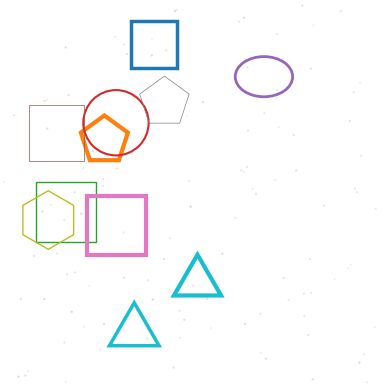[{"shape": "square", "thickness": 2.5, "radius": 0.3, "center": [0.4, 0.884]}, {"shape": "pentagon", "thickness": 3, "radius": 0.32, "center": [0.271, 0.636]}, {"shape": "square", "thickness": 1, "radius": 0.39, "center": [0.171, 0.449]}, {"shape": "circle", "thickness": 1.5, "radius": 0.42, "center": [0.301, 0.681]}, {"shape": "oval", "thickness": 2, "radius": 0.37, "center": [0.686, 0.801]}, {"shape": "square", "thickness": 0.5, "radius": 0.36, "center": [0.147, 0.654]}, {"shape": "square", "thickness": 3, "radius": 0.38, "center": [0.302, 0.415]}, {"shape": "pentagon", "thickness": 0.5, "radius": 0.34, "center": [0.427, 0.735]}, {"shape": "hexagon", "thickness": 1, "radius": 0.38, "center": [0.125, 0.428]}, {"shape": "triangle", "thickness": 3, "radius": 0.35, "center": [0.513, 0.268]}, {"shape": "triangle", "thickness": 2.5, "radius": 0.37, "center": [0.349, 0.139]}]